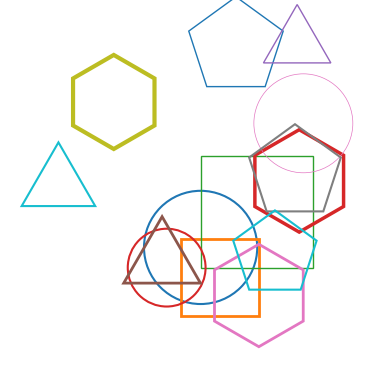[{"shape": "pentagon", "thickness": 1, "radius": 0.64, "center": [0.613, 0.879]}, {"shape": "circle", "thickness": 1.5, "radius": 0.74, "center": [0.521, 0.357]}, {"shape": "square", "thickness": 2, "radius": 0.5, "center": [0.571, 0.28]}, {"shape": "square", "thickness": 1, "radius": 0.73, "center": [0.667, 0.449]}, {"shape": "hexagon", "thickness": 2.5, "radius": 0.67, "center": [0.777, 0.53]}, {"shape": "circle", "thickness": 1.5, "radius": 0.51, "center": [0.433, 0.305]}, {"shape": "triangle", "thickness": 1, "radius": 0.51, "center": [0.772, 0.887]}, {"shape": "triangle", "thickness": 2, "radius": 0.58, "center": [0.421, 0.322]}, {"shape": "circle", "thickness": 0.5, "radius": 0.64, "center": [0.788, 0.68]}, {"shape": "hexagon", "thickness": 2, "radius": 0.67, "center": [0.672, 0.233]}, {"shape": "pentagon", "thickness": 1.5, "radius": 0.63, "center": [0.766, 0.552]}, {"shape": "hexagon", "thickness": 3, "radius": 0.61, "center": [0.296, 0.735]}, {"shape": "triangle", "thickness": 1.5, "radius": 0.55, "center": [0.152, 0.52]}, {"shape": "pentagon", "thickness": 1.5, "radius": 0.57, "center": [0.714, 0.34]}]